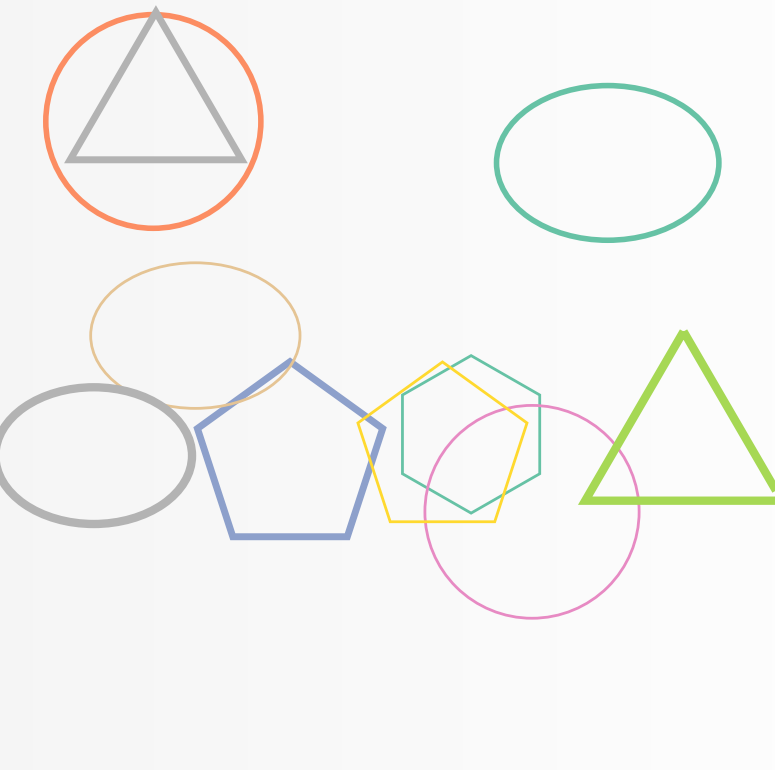[{"shape": "oval", "thickness": 2, "radius": 0.72, "center": [0.784, 0.788]}, {"shape": "hexagon", "thickness": 1, "radius": 0.51, "center": [0.608, 0.436]}, {"shape": "circle", "thickness": 2, "radius": 0.69, "center": [0.198, 0.842]}, {"shape": "pentagon", "thickness": 2.5, "radius": 0.63, "center": [0.374, 0.405]}, {"shape": "circle", "thickness": 1, "radius": 0.69, "center": [0.686, 0.335]}, {"shape": "triangle", "thickness": 3, "radius": 0.73, "center": [0.882, 0.423]}, {"shape": "pentagon", "thickness": 1, "radius": 0.57, "center": [0.571, 0.415]}, {"shape": "oval", "thickness": 1, "radius": 0.68, "center": [0.252, 0.564]}, {"shape": "triangle", "thickness": 2.5, "radius": 0.64, "center": [0.201, 0.856]}, {"shape": "oval", "thickness": 3, "radius": 0.63, "center": [0.121, 0.408]}]